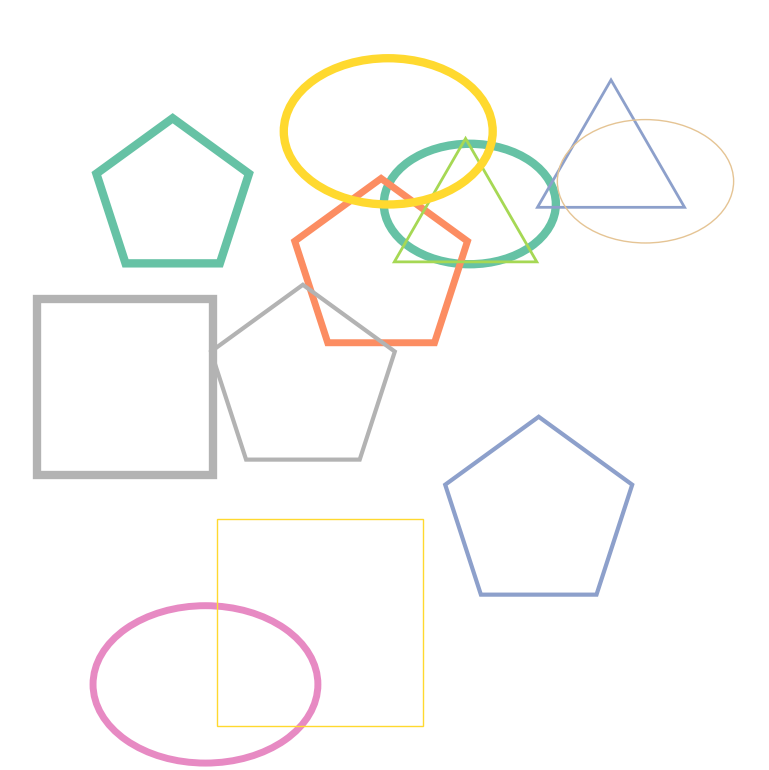[{"shape": "oval", "thickness": 3, "radius": 0.56, "center": [0.61, 0.735]}, {"shape": "pentagon", "thickness": 3, "radius": 0.52, "center": [0.224, 0.742]}, {"shape": "pentagon", "thickness": 2.5, "radius": 0.59, "center": [0.495, 0.65]}, {"shape": "triangle", "thickness": 1, "radius": 0.55, "center": [0.794, 0.786]}, {"shape": "pentagon", "thickness": 1.5, "radius": 0.64, "center": [0.7, 0.331]}, {"shape": "oval", "thickness": 2.5, "radius": 0.73, "center": [0.267, 0.111]}, {"shape": "triangle", "thickness": 1, "radius": 0.53, "center": [0.605, 0.713]}, {"shape": "oval", "thickness": 3, "radius": 0.68, "center": [0.504, 0.829]}, {"shape": "square", "thickness": 0.5, "radius": 0.67, "center": [0.416, 0.192]}, {"shape": "oval", "thickness": 0.5, "radius": 0.57, "center": [0.838, 0.765]}, {"shape": "pentagon", "thickness": 1.5, "radius": 0.63, "center": [0.393, 0.505]}, {"shape": "square", "thickness": 3, "radius": 0.57, "center": [0.162, 0.497]}]